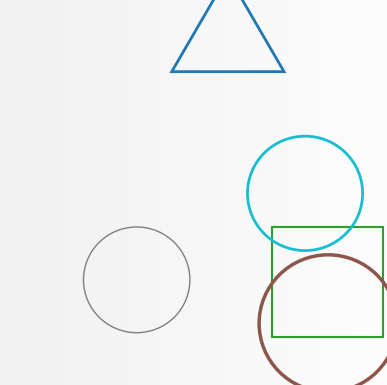[{"shape": "triangle", "thickness": 2, "radius": 0.84, "center": [0.588, 0.898]}, {"shape": "square", "thickness": 1.5, "radius": 0.72, "center": [0.845, 0.267]}, {"shape": "circle", "thickness": 2.5, "radius": 0.89, "center": [0.847, 0.16]}, {"shape": "circle", "thickness": 1, "radius": 0.69, "center": [0.353, 0.273]}, {"shape": "circle", "thickness": 2, "radius": 0.74, "center": [0.787, 0.498]}]